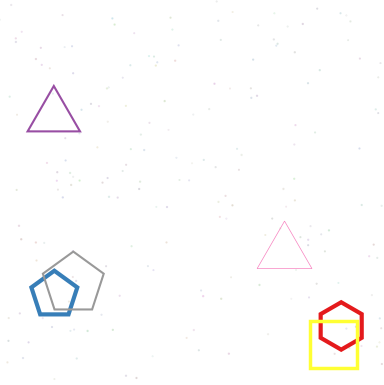[{"shape": "hexagon", "thickness": 3, "radius": 0.31, "center": [0.886, 0.153]}, {"shape": "pentagon", "thickness": 3, "radius": 0.31, "center": [0.141, 0.234]}, {"shape": "triangle", "thickness": 1.5, "radius": 0.39, "center": [0.14, 0.698]}, {"shape": "square", "thickness": 2.5, "radius": 0.31, "center": [0.866, 0.104]}, {"shape": "triangle", "thickness": 0.5, "radius": 0.41, "center": [0.739, 0.343]}, {"shape": "pentagon", "thickness": 1.5, "radius": 0.42, "center": [0.19, 0.263]}]